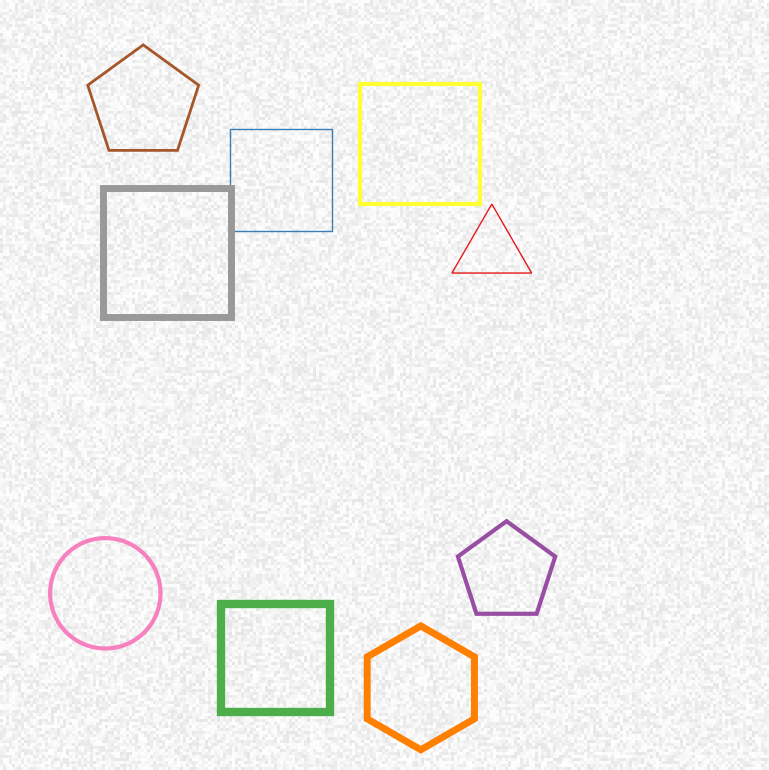[{"shape": "triangle", "thickness": 0.5, "radius": 0.3, "center": [0.639, 0.675]}, {"shape": "square", "thickness": 0.5, "radius": 0.33, "center": [0.365, 0.766]}, {"shape": "square", "thickness": 3, "radius": 0.35, "center": [0.358, 0.145]}, {"shape": "pentagon", "thickness": 1.5, "radius": 0.33, "center": [0.658, 0.257]}, {"shape": "hexagon", "thickness": 2.5, "radius": 0.4, "center": [0.547, 0.107]}, {"shape": "square", "thickness": 1.5, "radius": 0.39, "center": [0.545, 0.813]}, {"shape": "pentagon", "thickness": 1, "radius": 0.38, "center": [0.186, 0.866]}, {"shape": "circle", "thickness": 1.5, "radius": 0.36, "center": [0.137, 0.23]}, {"shape": "square", "thickness": 2.5, "radius": 0.42, "center": [0.217, 0.672]}]